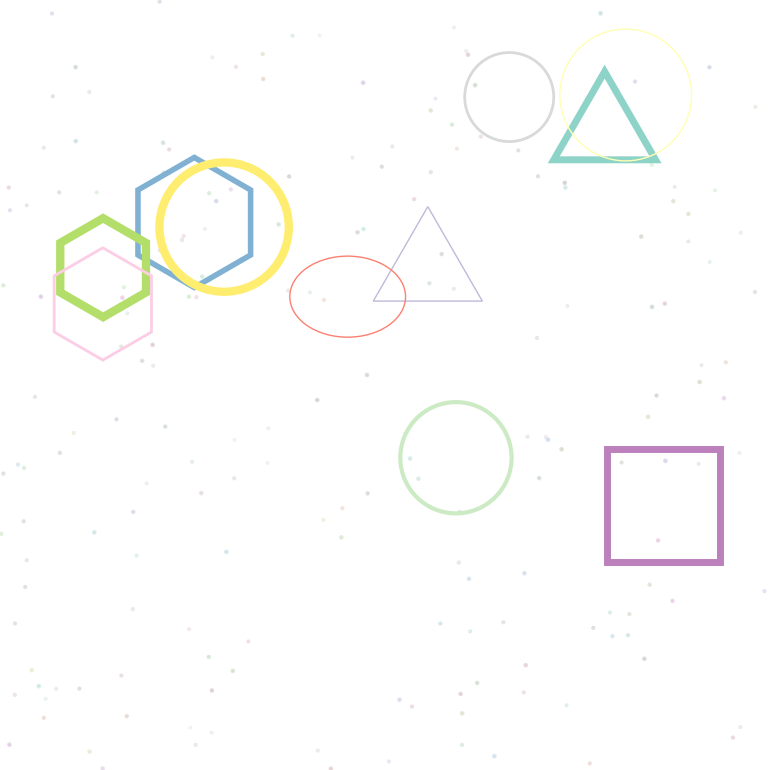[{"shape": "triangle", "thickness": 2.5, "radius": 0.38, "center": [0.785, 0.831]}, {"shape": "circle", "thickness": 0.5, "radius": 0.43, "center": [0.813, 0.877]}, {"shape": "triangle", "thickness": 0.5, "radius": 0.41, "center": [0.556, 0.65]}, {"shape": "oval", "thickness": 0.5, "radius": 0.38, "center": [0.452, 0.615]}, {"shape": "hexagon", "thickness": 2, "radius": 0.42, "center": [0.252, 0.711]}, {"shape": "hexagon", "thickness": 3, "radius": 0.32, "center": [0.134, 0.652]}, {"shape": "hexagon", "thickness": 1, "radius": 0.36, "center": [0.134, 0.605]}, {"shape": "circle", "thickness": 1, "radius": 0.29, "center": [0.661, 0.874]}, {"shape": "square", "thickness": 2.5, "radius": 0.37, "center": [0.862, 0.343]}, {"shape": "circle", "thickness": 1.5, "radius": 0.36, "center": [0.592, 0.406]}, {"shape": "circle", "thickness": 3, "radius": 0.42, "center": [0.291, 0.705]}]